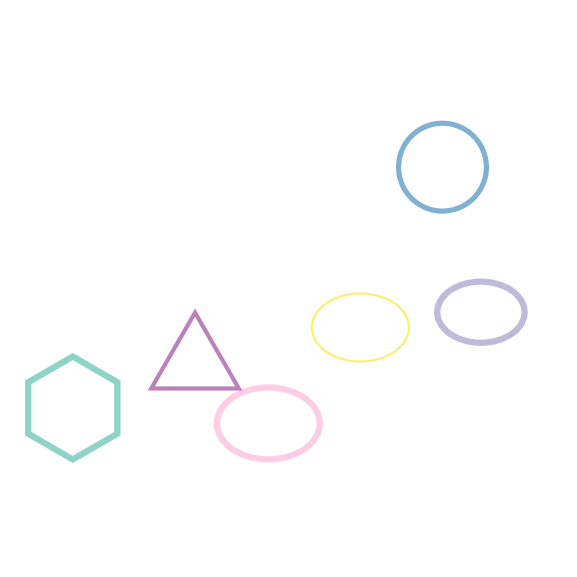[{"shape": "hexagon", "thickness": 3, "radius": 0.45, "center": [0.126, 0.293]}, {"shape": "oval", "thickness": 3, "radius": 0.38, "center": [0.833, 0.459]}, {"shape": "circle", "thickness": 2.5, "radius": 0.38, "center": [0.766, 0.71]}, {"shape": "oval", "thickness": 3, "radius": 0.44, "center": [0.465, 0.266]}, {"shape": "triangle", "thickness": 2, "radius": 0.44, "center": [0.338, 0.37]}, {"shape": "oval", "thickness": 1, "radius": 0.42, "center": [0.624, 0.432]}]